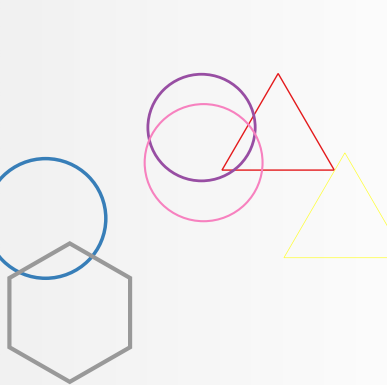[{"shape": "triangle", "thickness": 1, "radius": 0.84, "center": [0.718, 0.642]}, {"shape": "circle", "thickness": 2.5, "radius": 0.78, "center": [0.118, 0.433]}, {"shape": "circle", "thickness": 2, "radius": 0.69, "center": [0.52, 0.669]}, {"shape": "triangle", "thickness": 0.5, "radius": 0.91, "center": [0.89, 0.421]}, {"shape": "circle", "thickness": 1.5, "radius": 0.76, "center": [0.525, 0.578]}, {"shape": "hexagon", "thickness": 3, "radius": 0.9, "center": [0.18, 0.188]}]